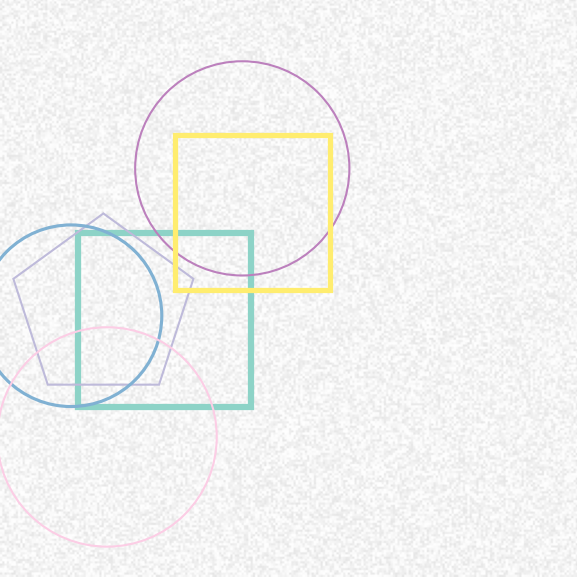[{"shape": "square", "thickness": 3, "radius": 0.75, "center": [0.285, 0.445]}, {"shape": "pentagon", "thickness": 1, "radius": 0.82, "center": [0.179, 0.466]}, {"shape": "circle", "thickness": 1.5, "radius": 0.79, "center": [0.123, 0.452]}, {"shape": "circle", "thickness": 1, "radius": 0.95, "center": [0.185, 0.243]}, {"shape": "circle", "thickness": 1, "radius": 0.93, "center": [0.42, 0.708]}, {"shape": "square", "thickness": 2.5, "radius": 0.67, "center": [0.437, 0.631]}]